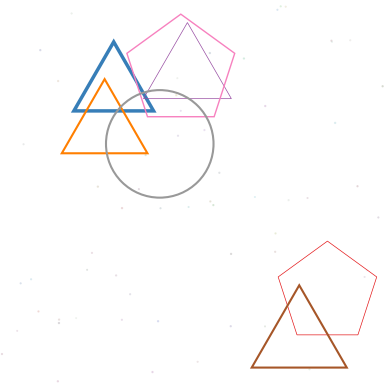[{"shape": "pentagon", "thickness": 0.5, "radius": 0.67, "center": [0.851, 0.239]}, {"shape": "triangle", "thickness": 2.5, "radius": 0.6, "center": [0.295, 0.772]}, {"shape": "triangle", "thickness": 0.5, "radius": 0.66, "center": [0.487, 0.81]}, {"shape": "triangle", "thickness": 1.5, "radius": 0.64, "center": [0.272, 0.666]}, {"shape": "triangle", "thickness": 1.5, "radius": 0.71, "center": [0.777, 0.117]}, {"shape": "pentagon", "thickness": 1, "radius": 0.74, "center": [0.47, 0.816]}, {"shape": "circle", "thickness": 1.5, "radius": 0.7, "center": [0.415, 0.626]}]